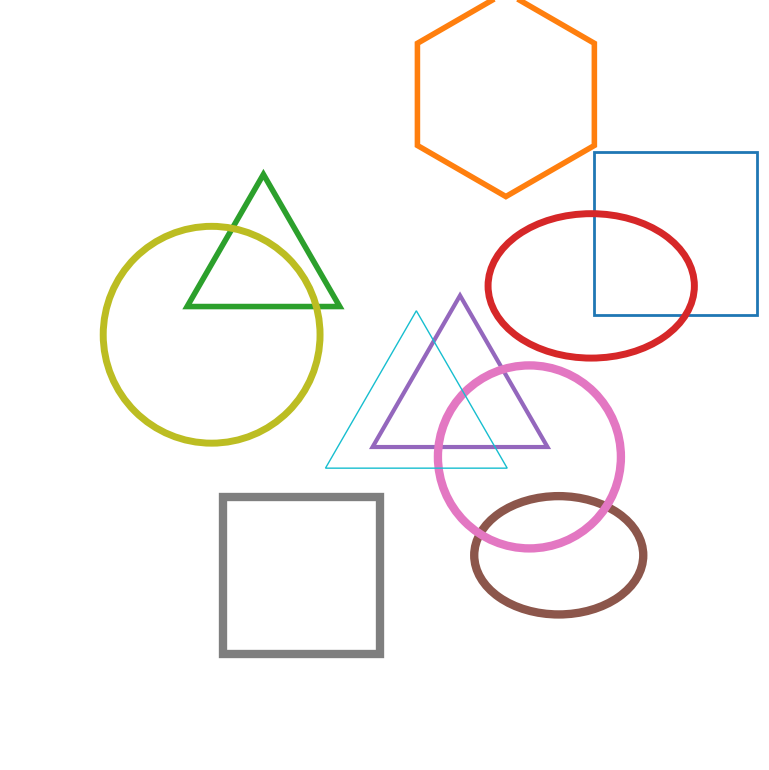[{"shape": "square", "thickness": 1, "radius": 0.53, "center": [0.877, 0.697]}, {"shape": "hexagon", "thickness": 2, "radius": 0.66, "center": [0.657, 0.877]}, {"shape": "triangle", "thickness": 2, "radius": 0.57, "center": [0.342, 0.659]}, {"shape": "oval", "thickness": 2.5, "radius": 0.67, "center": [0.768, 0.629]}, {"shape": "triangle", "thickness": 1.5, "radius": 0.66, "center": [0.597, 0.485]}, {"shape": "oval", "thickness": 3, "radius": 0.55, "center": [0.726, 0.279]}, {"shape": "circle", "thickness": 3, "radius": 0.59, "center": [0.688, 0.407]}, {"shape": "square", "thickness": 3, "radius": 0.51, "center": [0.392, 0.252]}, {"shape": "circle", "thickness": 2.5, "radius": 0.7, "center": [0.275, 0.565]}, {"shape": "triangle", "thickness": 0.5, "radius": 0.68, "center": [0.541, 0.46]}]